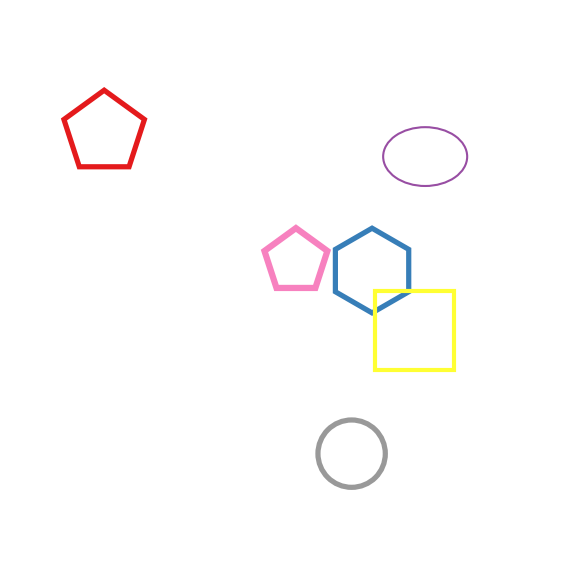[{"shape": "pentagon", "thickness": 2.5, "radius": 0.37, "center": [0.18, 0.77]}, {"shape": "hexagon", "thickness": 2.5, "radius": 0.37, "center": [0.644, 0.531]}, {"shape": "oval", "thickness": 1, "radius": 0.36, "center": [0.736, 0.728]}, {"shape": "square", "thickness": 2, "radius": 0.34, "center": [0.717, 0.428]}, {"shape": "pentagon", "thickness": 3, "radius": 0.29, "center": [0.512, 0.547]}, {"shape": "circle", "thickness": 2.5, "radius": 0.29, "center": [0.609, 0.214]}]